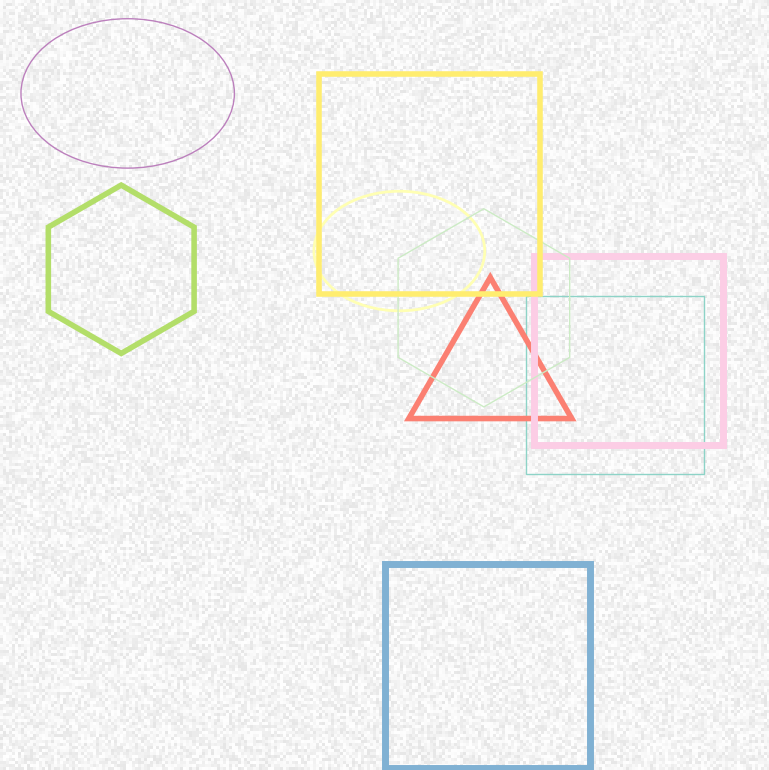[{"shape": "square", "thickness": 0.5, "radius": 0.58, "center": [0.799, 0.5]}, {"shape": "oval", "thickness": 1, "radius": 0.55, "center": [0.519, 0.674]}, {"shape": "triangle", "thickness": 2, "radius": 0.61, "center": [0.637, 0.518]}, {"shape": "square", "thickness": 2.5, "radius": 0.66, "center": [0.633, 0.135]}, {"shape": "hexagon", "thickness": 2, "radius": 0.55, "center": [0.157, 0.65]}, {"shape": "square", "thickness": 2.5, "radius": 0.61, "center": [0.817, 0.544]}, {"shape": "oval", "thickness": 0.5, "radius": 0.69, "center": [0.166, 0.879]}, {"shape": "hexagon", "thickness": 0.5, "radius": 0.64, "center": [0.628, 0.6]}, {"shape": "square", "thickness": 2, "radius": 0.72, "center": [0.558, 0.761]}]